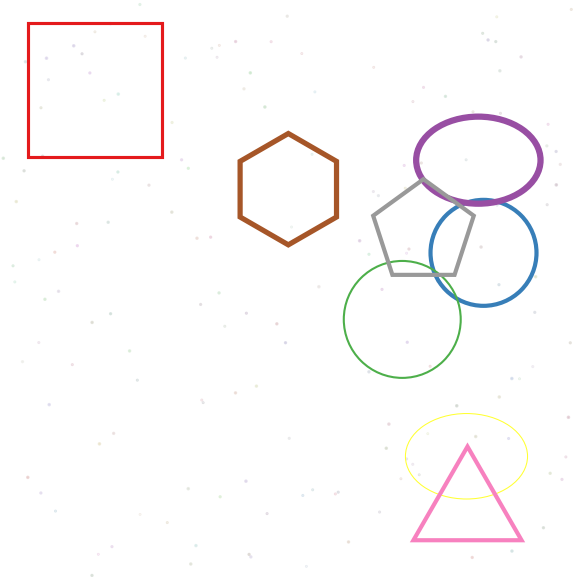[{"shape": "square", "thickness": 1.5, "radius": 0.58, "center": [0.165, 0.843]}, {"shape": "circle", "thickness": 2, "radius": 0.46, "center": [0.837, 0.561]}, {"shape": "circle", "thickness": 1, "radius": 0.51, "center": [0.697, 0.446]}, {"shape": "oval", "thickness": 3, "radius": 0.54, "center": [0.828, 0.722]}, {"shape": "oval", "thickness": 0.5, "radius": 0.53, "center": [0.808, 0.209]}, {"shape": "hexagon", "thickness": 2.5, "radius": 0.48, "center": [0.499, 0.672]}, {"shape": "triangle", "thickness": 2, "radius": 0.54, "center": [0.81, 0.118]}, {"shape": "pentagon", "thickness": 2, "radius": 0.46, "center": [0.733, 0.597]}]